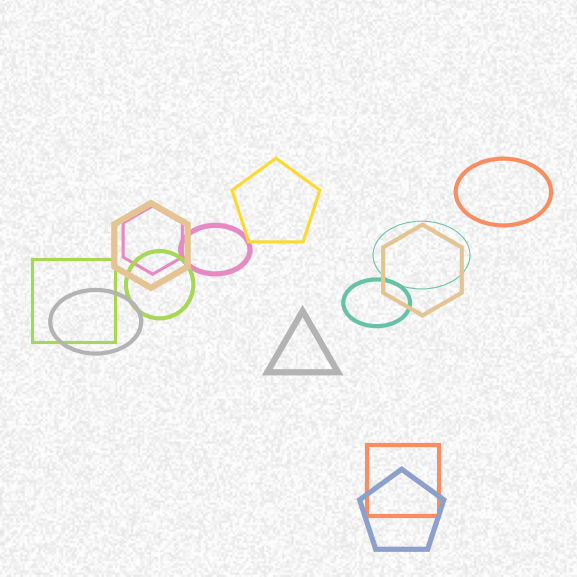[{"shape": "oval", "thickness": 2, "radius": 0.29, "center": [0.652, 0.475]}, {"shape": "oval", "thickness": 0.5, "radius": 0.42, "center": [0.73, 0.557]}, {"shape": "oval", "thickness": 2, "radius": 0.41, "center": [0.872, 0.667]}, {"shape": "square", "thickness": 2, "radius": 0.31, "center": [0.697, 0.167]}, {"shape": "pentagon", "thickness": 2.5, "radius": 0.38, "center": [0.696, 0.11]}, {"shape": "oval", "thickness": 2.5, "radius": 0.3, "center": [0.373, 0.567]}, {"shape": "hexagon", "thickness": 1.5, "radius": 0.3, "center": [0.264, 0.584]}, {"shape": "circle", "thickness": 2, "radius": 0.29, "center": [0.276, 0.506]}, {"shape": "square", "thickness": 1.5, "radius": 0.36, "center": [0.127, 0.478]}, {"shape": "pentagon", "thickness": 1.5, "radius": 0.4, "center": [0.478, 0.645]}, {"shape": "hexagon", "thickness": 3, "radius": 0.37, "center": [0.261, 0.574]}, {"shape": "hexagon", "thickness": 2, "radius": 0.39, "center": [0.732, 0.532]}, {"shape": "oval", "thickness": 2, "radius": 0.39, "center": [0.166, 0.442]}, {"shape": "triangle", "thickness": 3, "radius": 0.35, "center": [0.524, 0.39]}]